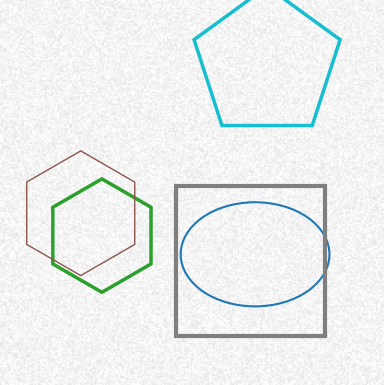[{"shape": "oval", "thickness": 1.5, "radius": 0.97, "center": [0.663, 0.339]}, {"shape": "hexagon", "thickness": 2.5, "radius": 0.74, "center": [0.265, 0.388]}, {"shape": "hexagon", "thickness": 1, "radius": 0.81, "center": [0.21, 0.446]}, {"shape": "square", "thickness": 3, "radius": 0.97, "center": [0.65, 0.322]}, {"shape": "pentagon", "thickness": 2.5, "radius": 1.0, "center": [0.694, 0.835]}]